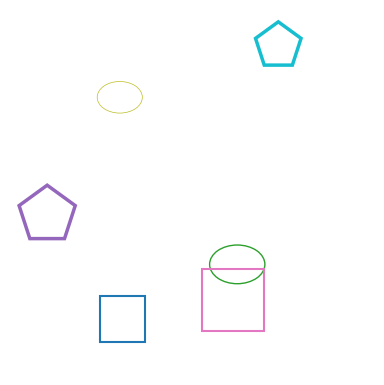[{"shape": "square", "thickness": 1.5, "radius": 0.3, "center": [0.318, 0.171]}, {"shape": "oval", "thickness": 1, "radius": 0.36, "center": [0.616, 0.313]}, {"shape": "pentagon", "thickness": 2.5, "radius": 0.38, "center": [0.123, 0.442]}, {"shape": "square", "thickness": 1.5, "radius": 0.4, "center": [0.605, 0.221]}, {"shape": "oval", "thickness": 0.5, "radius": 0.29, "center": [0.311, 0.747]}, {"shape": "pentagon", "thickness": 2.5, "radius": 0.31, "center": [0.723, 0.881]}]